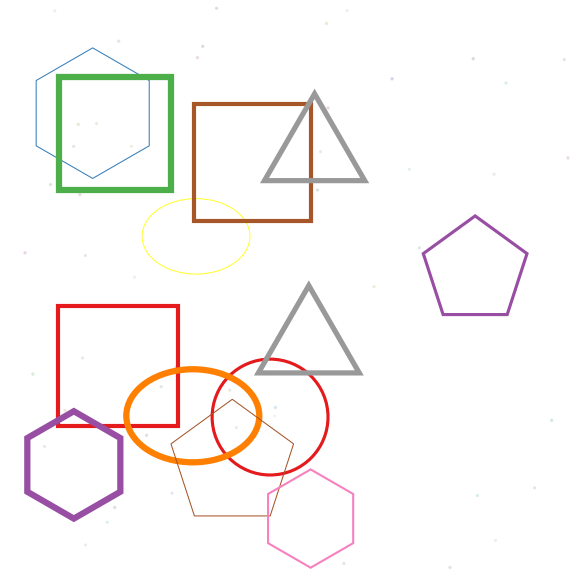[{"shape": "square", "thickness": 2, "radius": 0.52, "center": [0.205, 0.365]}, {"shape": "circle", "thickness": 1.5, "radius": 0.5, "center": [0.468, 0.277]}, {"shape": "hexagon", "thickness": 0.5, "radius": 0.57, "center": [0.161, 0.803]}, {"shape": "square", "thickness": 3, "radius": 0.49, "center": [0.2, 0.768]}, {"shape": "pentagon", "thickness": 1.5, "radius": 0.47, "center": [0.823, 0.531]}, {"shape": "hexagon", "thickness": 3, "radius": 0.46, "center": [0.128, 0.194]}, {"shape": "oval", "thickness": 3, "radius": 0.58, "center": [0.334, 0.279]}, {"shape": "oval", "thickness": 0.5, "radius": 0.47, "center": [0.339, 0.59]}, {"shape": "pentagon", "thickness": 0.5, "radius": 0.56, "center": [0.402, 0.196]}, {"shape": "square", "thickness": 2, "radius": 0.51, "center": [0.438, 0.718]}, {"shape": "hexagon", "thickness": 1, "radius": 0.43, "center": [0.538, 0.101]}, {"shape": "triangle", "thickness": 2.5, "radius": 0.5, "center": [0.535, 0.404]}, {"shape": "triangle", "thickness": 2.5, "radius": 0.5, "center": [0.545, 0.736]}]